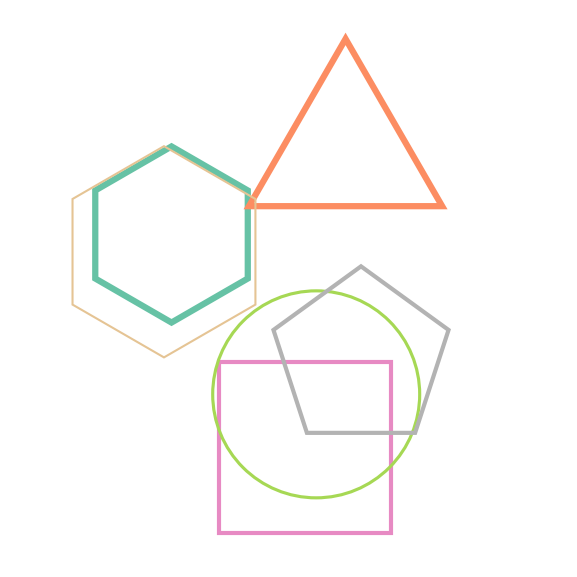[{"shape": "hexagon", "thickness": 3, "radius": 0.76, "center": [0.297, 0.593]}, {"shape": "triangle", "thickness": 3, "radius": 0.97, "center": [0.598, 0.739]}, {"shape": "square", "thickness": 2, "radius": 0.74, "center": [0.528, 0.225]}, {"shape": "circle", "thickness": 1.5, "radius": 0.9, "center": [0.548, 0.316]}, {"shape": "hexagon", "thickness": 1, "radius": 0.91, "center": [0.284, 0.563]}, {"shape": "pentagon", "thickness": 2, "radius": 0.8, "center": [0.625, 0.379]}]